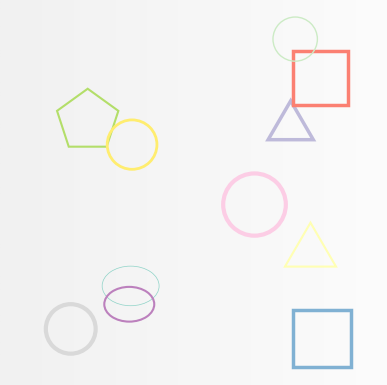[{"shape": "oval", "thickness": 0.5, "radius": 0.37, "center": [0.337, 0.257]}, {"shape": "triangle", "thickness": 1.5, "radius": 0.38, "center": [0.801, 0.346]}, {"shape": "triangle", "thickness": 2.5, "radius": 0.34, "center": [0.75, 0.671]}, {"shape": "square", "thickness": 2.5, "radius": 0.36, "center": [0.827, 0.797]}, {"shape": "square", "thickness": 2.5, "radius": 0.37, "center": [0.831, 0.121]}, {"shape": "pentagon", "thickness": 1.5, "radius": 0.42, "center": [0.226, 0.686]}, {"shape": "circle", "thickness": 3, "radius": 0.4, "center": [0.657, 0.469]}, {"shape": "circle", "thickness": 3, "radius": 0.32, "center": [0.183, 0.146]}, {"shape": "oval", "thickness": 1.5, "radius": 0.32, "center": [0.334, 0.21]}, {"shape": "circle", "thickness": 1, "radius": 0.29, "center": [0.762, 0.898]}, {"shape": "circle", "thickness": 2, "radius": 0.32, "center": [0.341, 0.624]}]